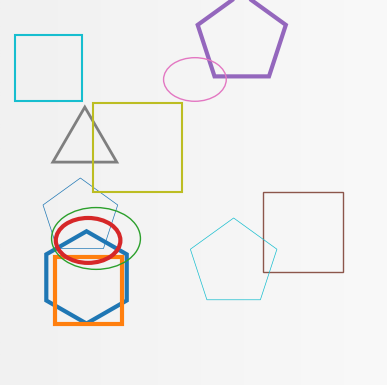[{"shape": "hexagon", "thickness": 3, "radius": 0.6, "center": [0.223, 0.279]}, {"shape": "pentagon", "thickness": 0.5, "radius": 0.51, "center": [0.207, 0.436]}, {"shape": "square", "thickness": 3, "radius": 0.43, "center": [0.228, 0.245]}, {"shape": "oval", "thickness": 1, "radius": 0.57, "center": [0.248, 0.381]}, {"shape": "oval", "thickness": 3, "radius": 0.42, "center": [0.227, 0.376]}, {"shape": "pentagon", "thickness": 3, "radius": 0.6, "center": [0.624, 0.898]}, {"shape": "square", "thickness": 1, "radius": 0.52, "center": [0.782, 0.397]}, {"shape": "oval", "thickness": 1, "radius": 0.4, "center": [0.503, 0.794]}, {"shape": "triangle", "thickness": 2, "radius": 0.48, "center": [0.219, 0.627]}, {"shape": "square", "thickness": 1.5, "radius": 0.58, "center": [0.355, 0.616]}, {"shape": "pentagon", "thickness": 0.5, "radius": 0.59, "center": [0.603, 0.316]}, {"shape": "square", "thickness": 1.5, "radius": 0.43, "center": [0.126, 0.824]}]